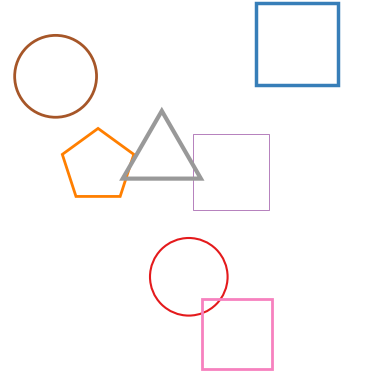[{"shape": "circle", "thickness": 1.5, "radius": 0.5, "center": [0.49, 0.281]}, {"shape": "square", "thickness": 2.5, "radius": 0.53, "center": [0.771, 0.886]}, {"shape": "square", "thickness": 0.5, "radius": 0.5, "center": [0.6, 0.553]}, {"shape": "pentagon", "thickness": 2, "radius": 0.49, "center": [0.255, 0.569]}, {"shape": "circle", "thickness": 2, "radius": 0.53, "center": [0.144, 0.802]}, {"shape": "square", "thickness": 2, "radius": 0.45, "center": [0.616, 0.133]}, {"shape": "triangle", "thickness": 3, "radius": 0.59, "center": [0.42, 0.595]}]